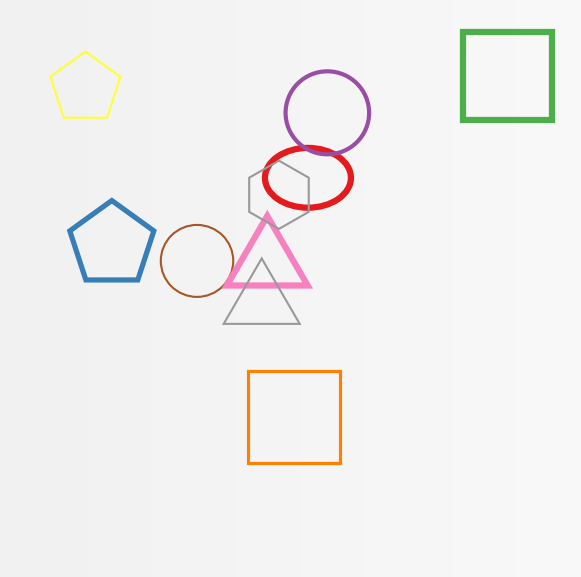[{"shape": "oval", "thickness": 3, "radius": 0.37, "center": [0.53, 0.691]}, {"shape": "pentagon", "thickness": 2.5, "radius": 0.38, "center": [0.192, 0.576]}, {"shape": "square", "thickness": 3, "radius": 0.38, "center": [0.873, 0.868]}, {"shape": "circle", "thickness": 2, "radius": 0.36, "center": [0.563, 0.804]}, {"shape": "square", "thickness": 1.5, "radius": 0.4, "center": [0.505, 0.277]}, {"shape": "pentagon", "thickness": 1, "radius": 0.32, "center": [0.147, 0.847]}, {"shape": "circle", "thickness": 1, "radius": 0.31, "center": [0.339, 0.547]}, {"shape": "triangle", "thickness": 3, "radius": 0.4, "center": [0.46, 0.545]}, {"shape": "hexagon", "thickness": 1, "radius": 0.3, "center": [0.48, 0.662]}, {"shape": "triangle", "thickness": 1, "radius": 0.38, "center": [0.45, 0.476]}]